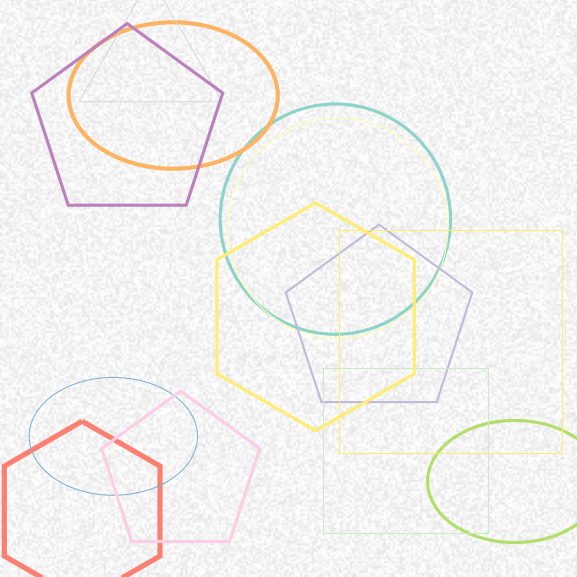[{"shape": "circle", "thickness": 1.5, "radius": 1.0, "center": [0.581, 0.62]}, {"shape": "circle", "thickness": 0.5, "radius": 0.95, "center": [0.585, 0.604]}, {"shape": "pentagon", "thickness": 1, "radius": 0.85, "center": [0.656, 0.44]}, {"shape": "hexagon", "thickness": 2.5, "radius": 0.78, "center": [0.142, 0.114]}, {"shape": "oval", "thickness": 0.5, "radius": 0.73, "center": [0.196, 0.244]}, {"shape": "oval", "thickness": 2, "radius": 0.91, "center": [0.3, 0.834]}, {"shape": "oval", "thickness": 1.5, "radius": 0.76, "center": [0.891, 0.165]}, {"shape": "pentagon", "thickness": 1.5, "radius": 0.72, "center": [0.313, 0.178]}, {"shape": "triangle", "thickness": 0.5, "radius": 0.72, "center": [0.261, 0.895]}, {"shape": "pentagon", "thickness": 1.5, "radius": 0.87, "center": [0.22, 0.784]}, {"shape": "square", "thickness": 0.5, "radius": 0.71, "center": [0.702, 0.22]}, {"shape": "square", "thickness": 0.5, "radius": 0.96, "center": [0.78, 0.408]}, {"shape": "hexagon", "thickness": 1.5, "radius": 0.99, "center": [0.546, 0.451]}]